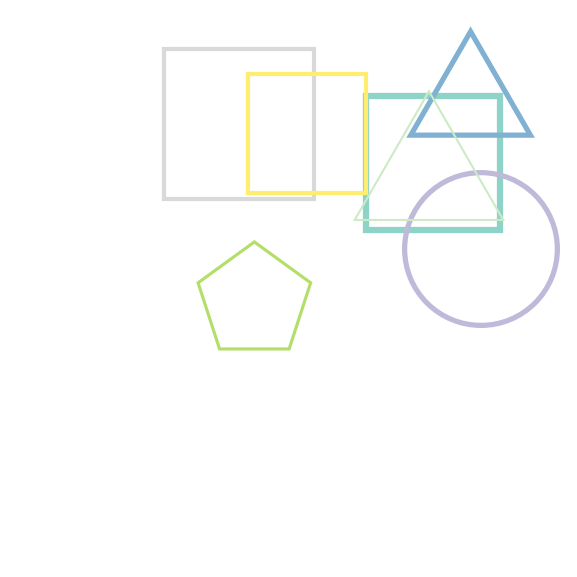[{"shape": "square", "thickness": 3, "radius": 0.58, "center": [0.75, 0.717]}, {"shape": "circle", "thickness": 2.5, "radius": 0.66, "center": [0.833, 0.568]}, {"shape": "triangle", "thickness": 2.5, "radius": 0.6, "center": [0.815, 0.825]}, {"shape": "pentagon", "thickness": 1.5, "radius": 0.51, "center": [0.44, 0.478]}, {"shape": "square", "thickness": 2, "radius": 0.65, "center": [0.414, 0.785]}, {"shape": "triangle", "thickness": 1, "radius": 0.74, "center": [0.743, 0.693]}, {"shape": "square", "thickness": 2, "radius": 0.51, "center": [0.532, 0.768]}]